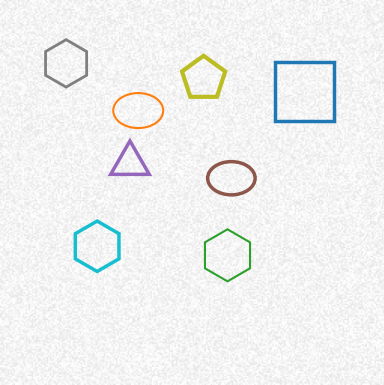[{"shape": "square", "thickness": 2.5, "radius": 0.38, "center": [0.791, 0.762]}, {"shape": "oval", "thickness": 1.5, "radius": 0.32, "center": [0.359, 0.713]}, {"shape": "hexagon", "thickness": 1.5, "radius": 0.34, "center": [0.591, 0.337]}, {"shape": "triangle", "thickness": 2.5, "radius": 0.29, "center": [0.338, 0.576]}, {"shape": "oval", "thickness": 2.5, "radius": 0.31, "center": [0.601, 0.537]}, {"shape": "hexagon", "thickness": 2, "radius": 0.31, "center": [0.172, 0.835]}, {"shape": "pentagon", "thickness": 3, "radius": 0.29, "center": [0.529, 0.796]}, {"shape": "hexagon", "thickness": 2.5, "radius": 0.33, "center": [0.252, 0.36]}]